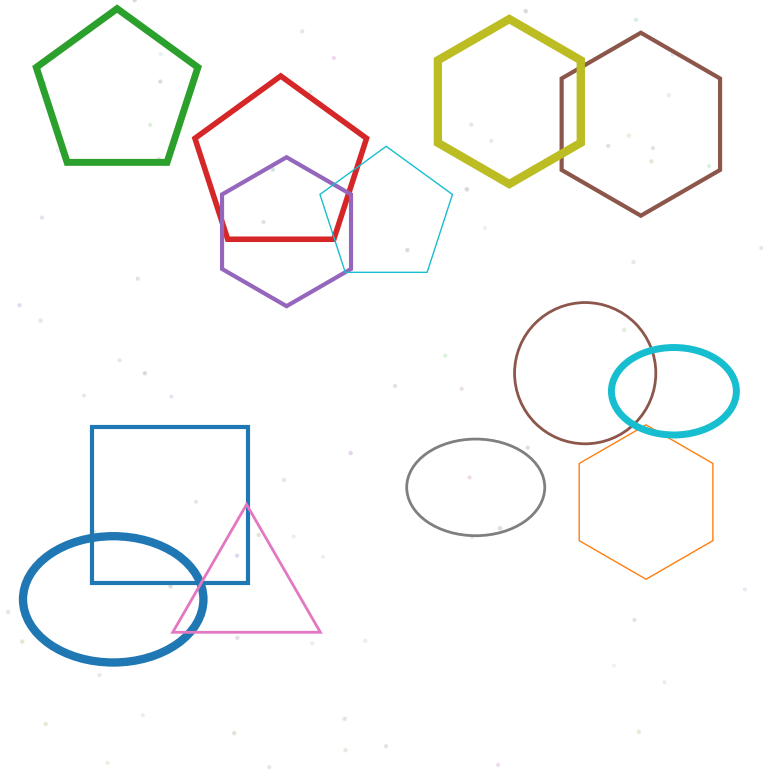[{"shape": "oval", "thickness": 3, "radius": 0.59, "center": [0.147, 0.222]}, {"shape": "square", "thickness": 1.5, "radius": 0.51, "center": [0.221, 0.345]}, {"shape": "hexagon", "thickness": 0.5, "radius": 0.5, "center": [0.839, 0.348]}, {"shape": "pentagon", "thickness": 2.5, "radius": 0.55, "center": [0.152, 0.878]}, {"shape": "pentagon", "thickness": 2, "radius": 0.59, "center": [0.365, 0.784]}, {"shape": "hexagon", "thickness": 1.5, "radius": 0.48, "center": [0.372, 0.699]}, {"shape": "hexagon", "thickness": 1.5, "radius": 0.59, "center": [0.832, 0.839]}, {"shape": "circle", "thickness": 1, "radius": 0.46, "center": [0.76, 0.515]}, {"shape": "triangle", "thickness": 1, "radius": 0.55, "center": [0.32, 0.234]}, {"shape": "oval", "thickness": 1, "radius": 0.45, "center": [0.618, 0.367]}, {"shape": "hexagon", "thickness": 3, "radius": 0.54, "center": [0.661, 0.868]}, {"shape": "oval", "thickness": 2.5, "radius": 0.41, "center": [0.875, 0.492]}, {"shape": "pentagon", "thickness": 0.5, "radius": 0.45, "center": [0.502, 0.72]}]